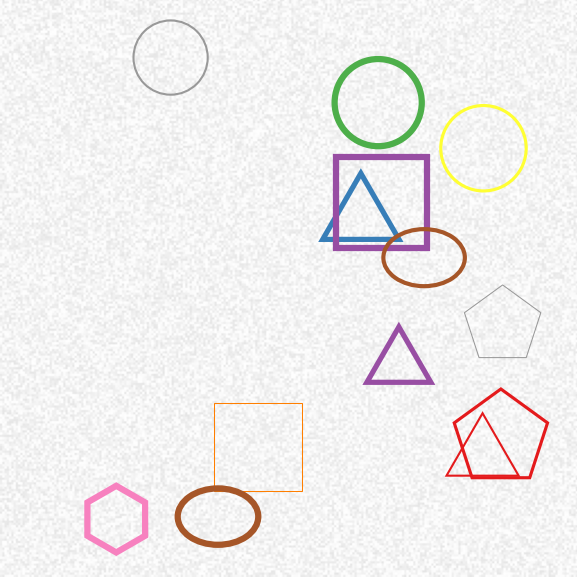[{"shape": "pentagon", "thickness": 1.5, "radius": 0.42, "center": [0.867, 0.241]}, {"shape": "triangle", "thickness": 1, "radius": 0.36, "center": [0.836, 0.212]}, {"shape": "triangle", "thickness": 2.5, "radius": 0.38, "center": [0.625, 0.623]}, {"shape": "circle", "thickness": 3, "radius": 0.38, "center": [0.655, 0.821]}, {"shape": "square", "thickness": 3, "radius": 0.39, "center": [0.661, 0.648]}, {"shape": "triangle", "thickness": 2.5, "radius": 0.32, "center": [0.691, 0.369]}, {"shape": "square", "thickness": 0.5, "radius": 0.38, "center": [0.447, 0.225]}, {"shape": "circle", "thickness": 1.5, "radius": 0.37, "center": [0.837, 0.742]}, {"shape": "oval", "thickness": 2, "radius": 0.35, "center": [0.734, 0.553]}, {"shape": "oval", "thickness": 3, "radius": 0.35, "center": [0.377, 0.105]}, {"shape": "hexagon", "thickness": 3, "radius": 0.29, "center": [0.201, 0.1]}, {"shape": "pentagon", "thickness": 0.5, "radius": 0.35, "center": [0.87, 0.436]}, {"shape": "circle", "thickness": 1, "radius": 0.32, "center": [0.295, 0.899]}]